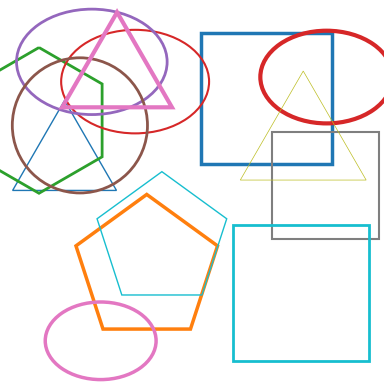[{"shape": "square", "thickness": 2.5, "radius": 0.85, "center": [0.692, 0.745]}, {"shape": "triangle", "thickness": 1, "radius": 0.78, "center": [0.168, 0.583]}, {"shape": "pentagon", "thickness": 2.5, "radius": 0.97, "center": [0.381, 0.302]}, {"shape": "hexagon", "thickness": 2, "radius": 0.95, "center": [0.101, 0.687]}, {"shape": "oval", "thickness": 3, "radius": 0.86, "center": [0.848, 0.8]}, {"shape": "oval", "thickness": 1.5, "radius": 0.96, "center": [0.351, 0.788]}, {"shape": "oval", "thickness": 2, "radius": 0.98, "center": [0.239, 0.839]}, {"shape": "circle", "thickness": 2, "radius": 0.88, "center": [0.208, 0.674]}, {"shape": "triangle", "thickness": 3, "radius": 0.82, "center": [0.304, 0.804]}, {"shape": "oval", "thickness": 2.5, "radius": 0.72, "center": [0.261, 0.115]}, {"shape": "square", "thickness": 1.5, "radius": 0.69, "center": [0.846, 0.518]}, {"shape": "triangle", "thickness": 0.5, "radius": 0.94, "center": [0.788, 0.627]}, {"shape": "square", "thickness": 2, "radius": 0.89, "center": [0.781, 0.239]}, {"shape": "pentagon", "thickness": 1, "radius": 0.89, "center": [0.42, 0.377]}]